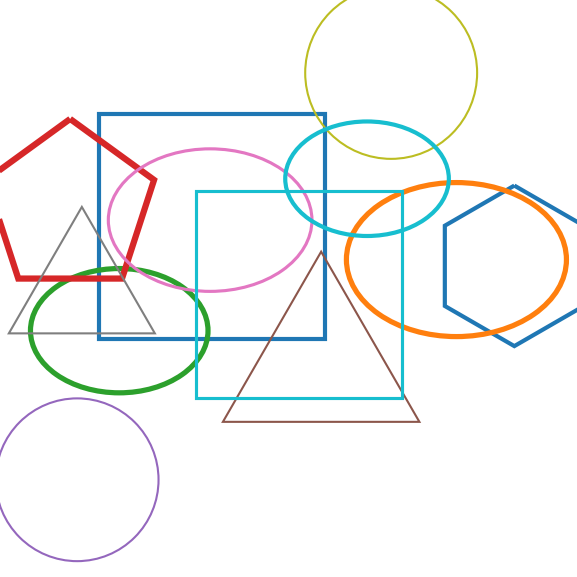[{"shape": "hexagon", "thickness": 2, "radius": 0.69, "center": [0.891, 0.539]}, {"shape": "square", "thickness": 2, "radius": 0.98, "center": [0.367, 0.607]}, {"shape": "oval", "thickness": 2.5, "radius": 0.95, "center": [0.79, 0.55]}, {"shape": "oval", "thickness": 2.5, "radius": 0.77, "center": [0.206, 0.427]}, {"shape": "pentagon", "thickness": 3, "radius": 0.76, "center": [0.121, 0.64]}, {"shape": "circle", "thickness": 1, "radius": 0.7, "center": [0.134, 0.168]}, {"shape": "triangle", "thickness": 1, "radius": 0.98, "center": [0.556, 0.367]}, {"shape": "oval", "thickness": 1.5, "radius": 0.88, "center": [0.364, 0.618]}, {"shape": "triangle", "thickness": 1, "radius": 0.73, "center": [0.142, 0.495]}, {"shape": "circle", "thickness": 1, "radius": 0.74, "center": [0.677, 0.873]}, {"shape": "square", "thickness": 1.5, "radius": 0.89, "center": [0.517, 0.489]}, {"shape": "oval", "thickness": 2, "radius": 0.71, "center": [0.636, 0.69]}]